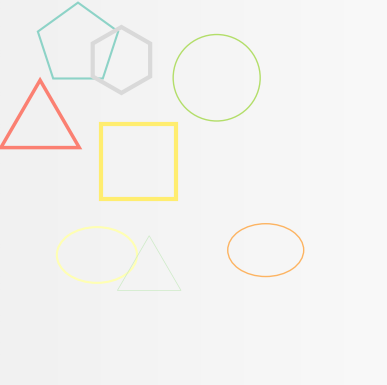[{"shape": "pentagon", "thickness": 1.5, "radius": 0.54, "center": [0.201, 0.884]}, {"shape": "oval", "thickness": 1.5, "radius": 0.52, "center": [0.25, 0.338]}, {"shape": "triangle", "thickness": 2.5, "radius": 0.58, "center": [0.103, 0.675]}, {"shape": "oval", "thickness": 1, "radius": 0.49, "center": [0.686, 0.35]}, {"shape": "circle", "thickness": 1, "radius": 0.56, "center": [0.559, 0.798]}, {"shape": "hexagon", "thickness": 3, "radius": 0.43, "center": [0.313, 0.844]}, {"shape": "triangle", "thickness": 0.5, "radius": 0.47, "center": [0.385, 0.293]}, {"shape": "square", "thickness": 3, "radius": 0.49, "center": [0.357, 0.58]}]